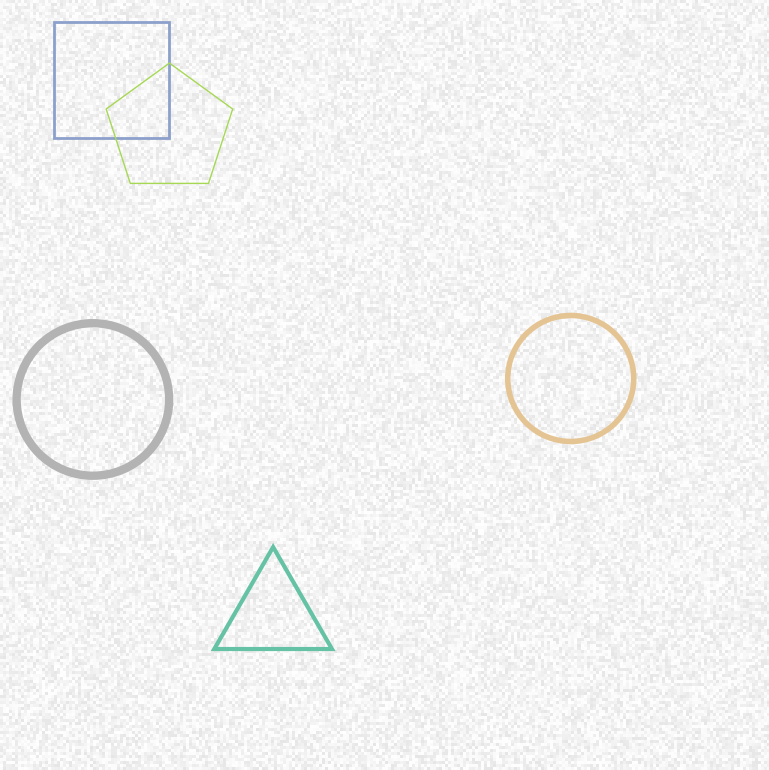[{"shape": "triangle", "thickness": 1.5, "radius": 0.44, "center": [0.355, 0.201]}, {"shape": "square", "thickness": 1, "radius": 0.38, "center": [0.145, 0.896]}, {"shape": "pentagon", "thickness": 0.5, "radius": 0.43, "center": [0.22, 0.832]}, {"shape": "circle", "thickness": 2, "radius": 0.41, "center": [0.741, 0.508]}, {"shape": "circle", "thickness": 3, "radius": 0.5, "center": [0.121, 0.481]}]